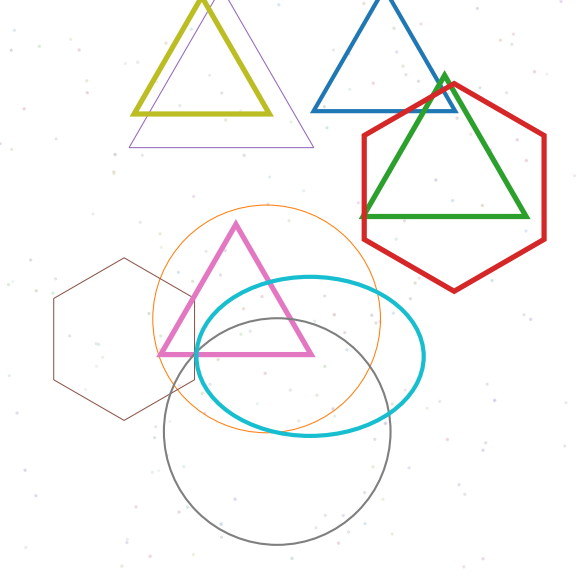[{"shape": "triangle", "thickness": 2, "radius": 0.71, "center": [0.666, 0.877]}, {"shape": "circle", "thickness": 0.5, "radius": 0.99, "center": [0.462, 0.447]}, {"shape": "triangle", "thickness": 2.5, "radius": 0.82, "center": [0.77, 0.706]}, {"shape": "hexagon", "thickness": 2.5, "radius": 0.9, "center": [0.786, 0.675]}, {"shape": "triangle", "thickness": 0.5, "radius": 0.92, "center": [0.383, 0.836]}, {"shape": "hexagon", "thickness": 0.5, "radius": 0.7, "center": [0.215, 0.412]}, {"shape": "triangle", "thickness": 2.5, "radius": 0.75, "center": [0.408, 0.46]}, {"shape": "circle", "thickness": 1, "radius": 0.98, "center": [0.48, 0.252]}, {"shape": "triangle", "thickness": 2.5, "radius": 0.68, "center": [0.349, 0.869]}, {"shape": "oval", "thickness": 2, "radius": 0.98, "center": [0.537, 0.382]}]